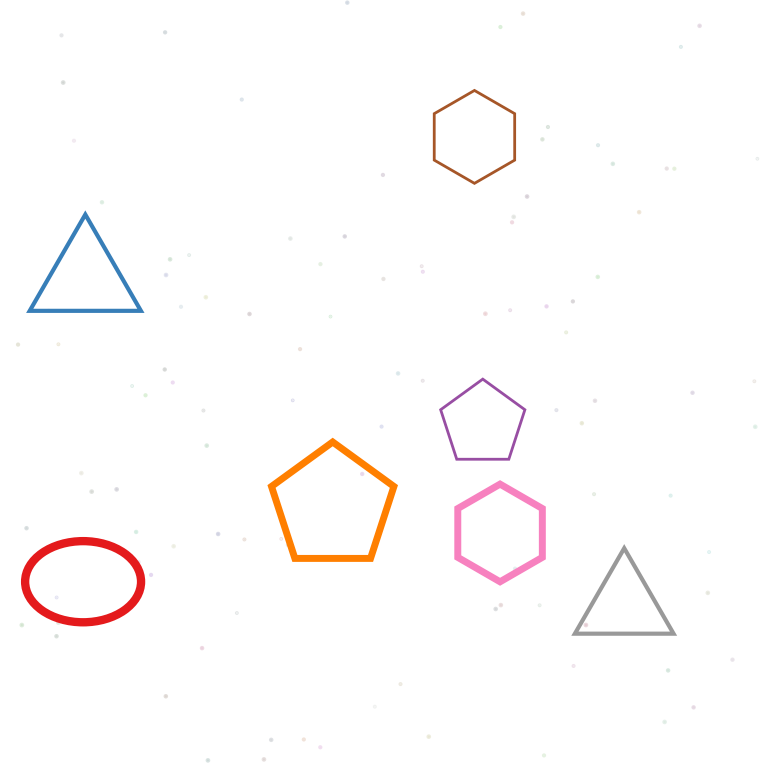[{"shape": "oval", "thickness": 3, "radius": 0.38, "center": [0.108, 0.245]}, {"shape": "triangle", "thickness": 1.5, "radius": 0.42, "center": [0.111, 0.638]}, {"shape": "pentagon", "thickness": 1, "radius": 0.29, "center": [0.627, 0.45]}, {"shape": "pentagon", "thickness": 2.5, "radius": 0.42, "center": [0.432, 0.342]}, {"shape": "hexagon", "thickness": 1, "radius": 0.3, "center": [0.616, 0.822]}, {"shape": "hexagon", "thickness": 2.5, "radius": 0.32, "center": [0.649, 0.308]}, {"shape": "triangle", "thickness": 1.5, "radius": 0.37, "center": [0.811, 0.214]}]